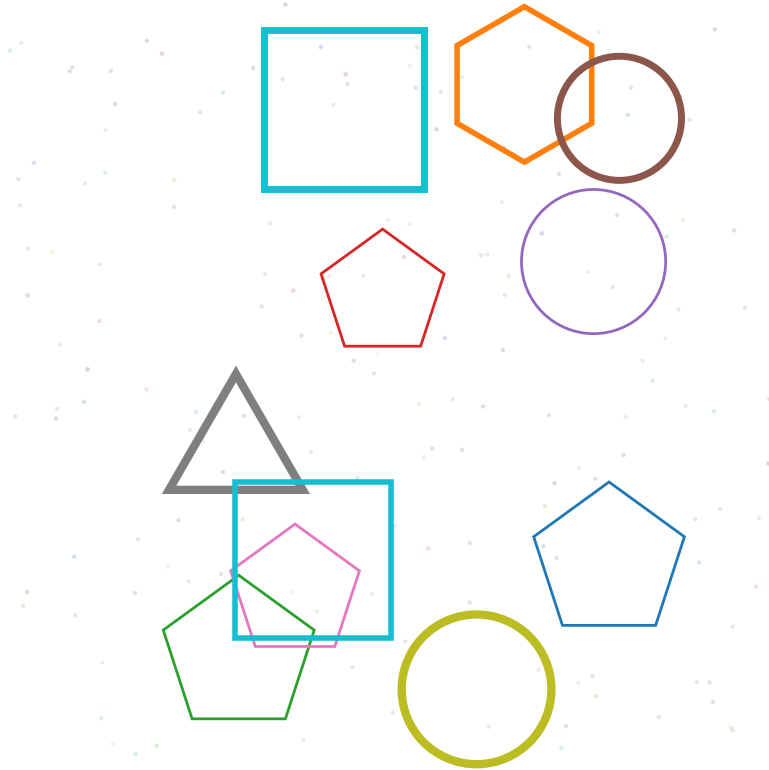[{"shape": "pentagon", "thickness": 1, "radius": 0.51, "center": [0.791, 0.271]}, {"shape": "hexagon", "thickness": 2, "radius": 0.5, "center": [0.681, 0.89]}, {"shape": "pentagon", "thickness": 1, "radius": 0.52, "center": [0.31, 0.15]}, {"shape": "pentagon", "thickness": 1, "radius": 0.42, "center": [0.497, 0.618]}, {"shape": "circle", "thickness": 1, "radius": 0.47, "center": [0.771, 0.66]}, {"shape": "circle", "thickness": 2.5, "radius": 0.4, "center": [0.804, 0.846]}, {"shape": "pentagon", "thickness": 1, "radius": 0.44, "center": [0.383, 0.232]}, {"shape": "triangle", "thickness": 3, "radius": 0.5, "center": [0.306, 0.414]}, {"shape": "circle", "thickness": 3, "radius": 0.49, "center": [0.619, 0.105]}, {"shape": "square", "thickness": 2, "radius": 0.51, "center": [0.407, 0.272]}, {"shape": "square", "thickness": 2.5, "radius": 0.52, "center": [0.447, 0.857]}]